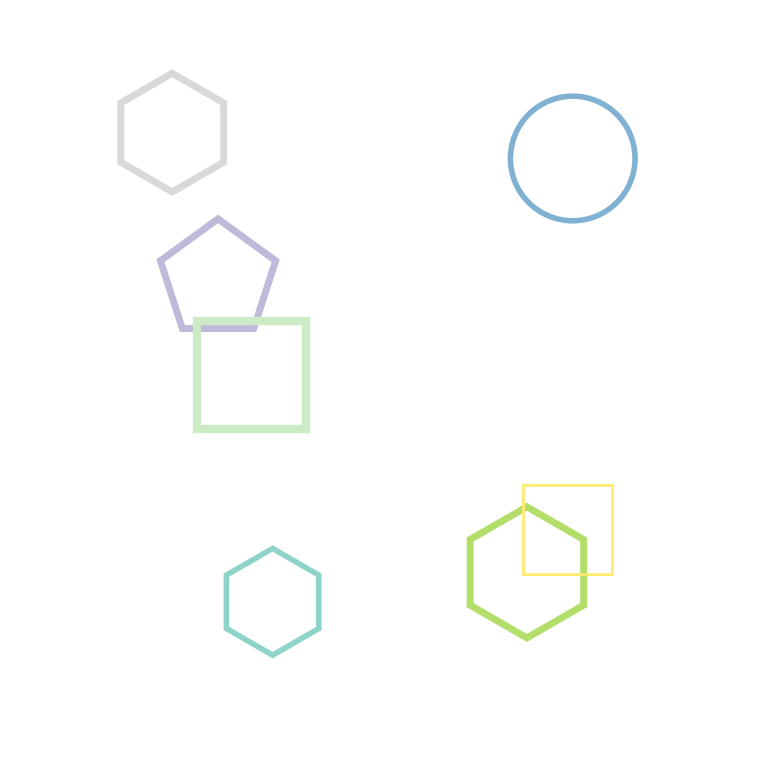[{"shape": "hexagon", "thickness": 2, "radius": 0.35, "center": [0.354, 0.218]}, {"shape": "pentagon", "thickness": 2.5, "radius": 0.39, "center": [0.283, 0.637]}, {"shape": "circle", "thickness": 2, "radius": 0.4, "center": [0.744, 0.794]}, {"shape": "hexagon", "thickness": 2.5, "radius": 0.43, "center": [0.684, 0.257]}, {"shape": "hexagon", "thickness": 2.5, "radius": 0.39, "center": [0.224, 0.828]}, {"shape": "square", "thickness": 3, "radius": 0.35, "center": [0.327, 0.513]}, {"shape": "square", "thickness": 1, "radius": 0.29, "center": [0.737, 0.312]}]